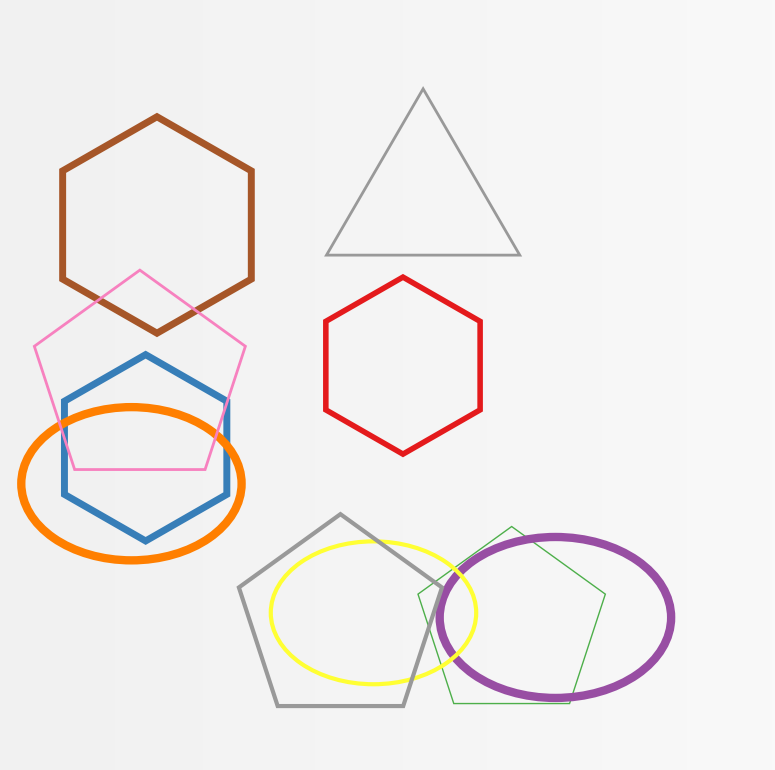[{"shape": "hexagon", "thickness": 2, "radius": 0.57, "center": [0.52, 0.525]}, {"shape": "hexagon", "thickness": 2.5, "radius": 0.6, "center": [0.188, 0.418]}, {"shape": "pentagon", "thickness": 0.5, "radius": 0.64, "center": [0.66, 0.189]}, {"shape": "oval", "thickness": 3, "radius": 0.75, "center": [0.717, 0.198]}, {"shape": "oval", "thickness": 3, "radius": 0.71, "center": [0.17, 0.372]}, {"shape": "oval", "thickness": 1.5, "radius": 0.66, "center": [0.482, 0.204]}, {"shape": "hexagon", "thickness": 2.5, "radius": 0.7, "center": [0.203, 0.708]}, {"shape": "pentagon", "thickness": 1, "radius": 0.72, "center": [0.18, 0.506]}, {"shape": "pentagon", "thickness": 1.5, "radius": 0.69, "center": [0.439, 0.195]}, {"shape": "triangle", "thickness": 1, "radius": 0.72, "center": [0.546, 0.741]}]